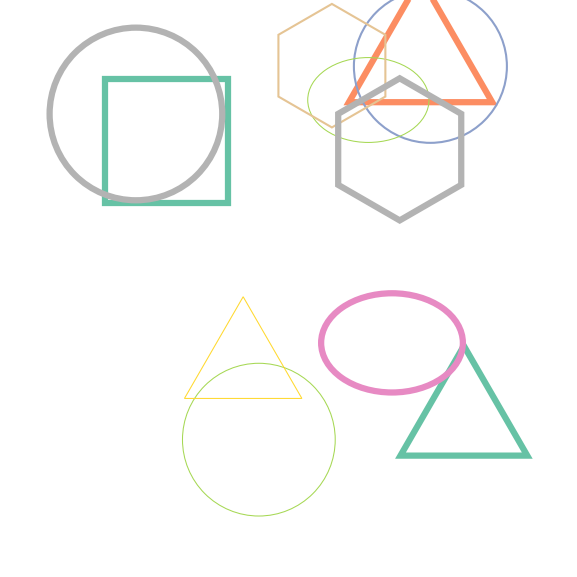[{"shape": "triangle", "thickness": 3, "radius": 0.63, "center": [0.803, 0.274]}, {"shape": "square", "thickness": 3, "radius": 0.53, "center": [0.288, 0.755]}, {"shape": "triangle", "thickness": 3, "radius": 0.72, "center": [0.728, 0.894]}, {"shape": "circle", "thickness": 1, "radius": 0.66, "center": [0.745, 0.884]}, {"shape": "oval", "thickness": 3, "radius": 0.61, "center": [0.679, 0.405]}, {"shape": "oval", "thickness": 0.5, "radius": 0.52, "center": [0.638, 0.826]}, {"shape": "circle", "thickness": 0.5, "radius": 0.66, "center": [0.448, 0.238]}, {"shape": "triangle", "thickness": 0.5, "radius": 0.59, "center": [0.421, 0.368]}, {"shape": "hexagon", "thickness": 1, "radius": 0.53, "center": [0.575, 0.885]}, {"shape": "circle", "thickness": 3, "radius": 0.75, "center": [0.235, 0.802]}, {"shape": "hexagon", "thickness": 3, "radius": 0.62, "center": [0.692, 0.74]}]